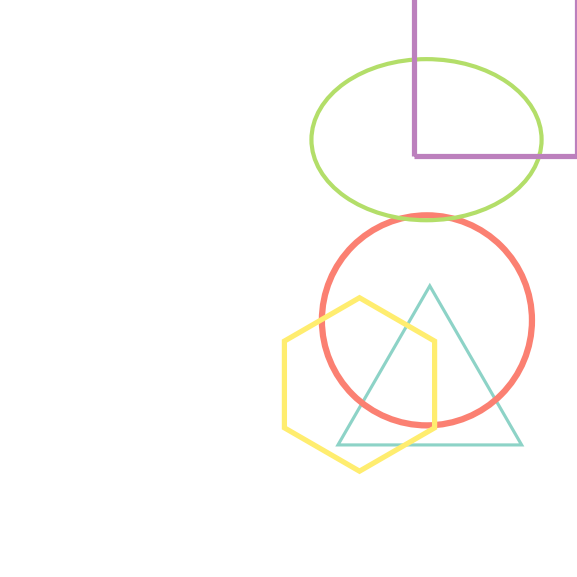[{"shape": "triangle", "thickness": 1.5, "radius": 0.92, "center": [0.744, 0.32]}, {"shape": "circle", "thickness": 3, "radius": 0.91, "center": [0.739, 0.444]}, {"shape": "oval", "thickness": 2, "radius": 1.0, "center": [0.739, 0.757]}, {"shape": "square", "thickness": 2.5, "radius": 0.7, "center": [0.858, 0.87]}, {"shape": "hexagon", "thickness": 2.5, "radius": 0.75, "center": [0.623, 0.333]}]